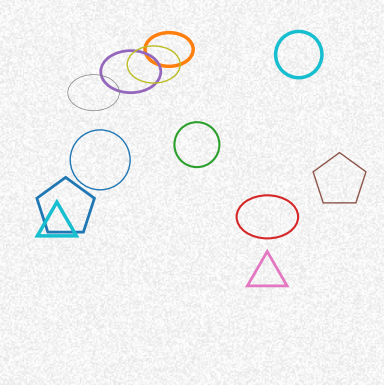[{"shape": "pentagon", "thickness": 2, "radius": 0.39, "center": [0.17, 0.461]}, {"shape": "circle", "thickness": 1, "radius": 0.39, "center": [0.26, 0.585]}, {"shape": "oval", "thickness": 2.5, "radius": 0.31, "center": [0.439, 0.871]}, {"shape": "circle", "thickness": 1.5, "radius": 0.29, "center": [0.511, 0.624]}, {"shape": "oval", "thickness": 1.5, "radius": 0.4, "center": [0.694, 0.437]}, {"shape": "oval", "thickness": 2, "radius": 0.39, "center": [0.34, 0.814]}, {"shape": "pentagon", "thickness": 1, "radius": 0.36, "center": [0.882, 0.531]}, {"shape": "triangle", "thickness": 2, "radius": 0.3, "center": [0.694, 0.287]}, {"shape": "oval", "thickness": 0.5, "radius": 0.33, "center": [0.243, 0.759]}, {"shape": "oval", "thickness": 1, "radius": 0.34, "center": [0.399, 0.833]}, {"shape": "triangle", "thickness": 2.5, "radius": 0.29, "center": [0.148, 0.417]}, {"shape": "circle", "thickness": 2.5, "radius": 0.3, "center": [0.776, 0.858]}]